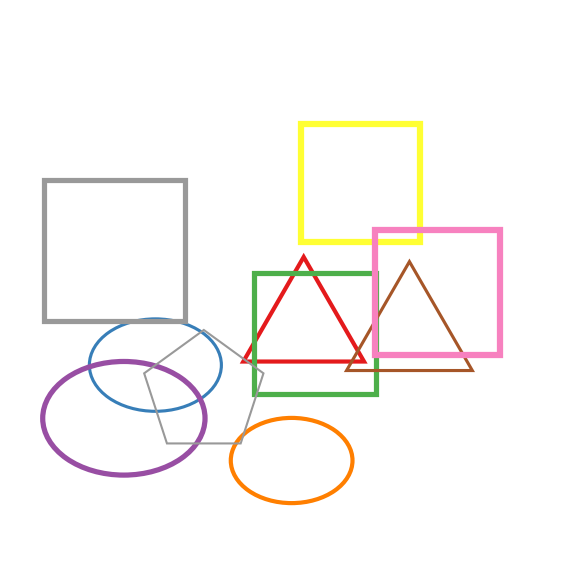[{"shape": "triangle", "thickness": 2, "radius": 0.6, "center": [0.526, 0.433]}, {"shape": "oval", "thickness": 1.5, "radius": 0.57, "center": [0.269, 0.367]}, {"shape": "square", "thickness": 2.5, "radius": 0.53, "center": [0.546, 0.422]}, {"shape": "oval", "thickness": 2.5, "radius": 0.7, "center": [0.214, 0.275]}, {"shape": "oval", "thickness": 2, "radius": 0.53, "center": [0.505, 0.202]}, {"shape": "square", "thickness": 3, "radius": 0.51, "center": [0.624, 0.682]}, {"shape": "triangle", "thickness": 1.5, "radius": 0.63, "center": [0.709, 0.42]}, {"shape": "square", "thickness": 3, "radius": 0.54, "center": [0.758, 0.493]}, {"shape": "pentagon", "thickness": 1, "radius": 0.54, "center": [0.353, 0.319]}, {"shape": "square", "thickness": 2.5, "radius": 0.61, "center": [0.198, 0.565]}]